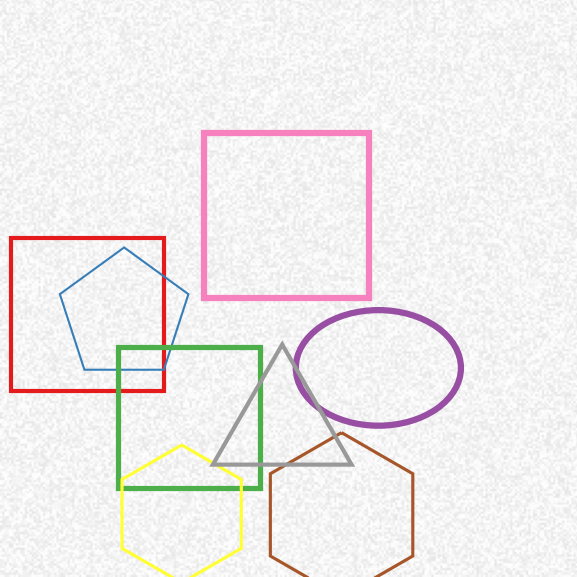[{"shape": "square", "thickness": 2, "radius": 0.66, "center": [0.151, 0.454]}, {"shape": "pentagon", "thickness": 1, "radius": 0.59, "center": [0.215, 0.454]}, {"shape": "square", "thickness": 2.5, "radius": 0.61, "center": [0.327, 0.275]}, {"shape": "oval", "thickness": 3, "radius": 0.71, "center": [0.655, 0.362]}, {"shape": "hexagon", "thickness": 1.5, "radius": 0.6, "center": [0.315, 0.109]}, {"shape": "hexagon", "thickness": 1.5, "radius": 0.71, "center": [0.591, 0.108]}, {"shape": "square", "thickness": 3, "radius": 0.71, "center": [0.497, 0.626]}, {"shape": "triangle", "thickness": 2, "radius": 0.69, "center": [0.489, 0.264]}]